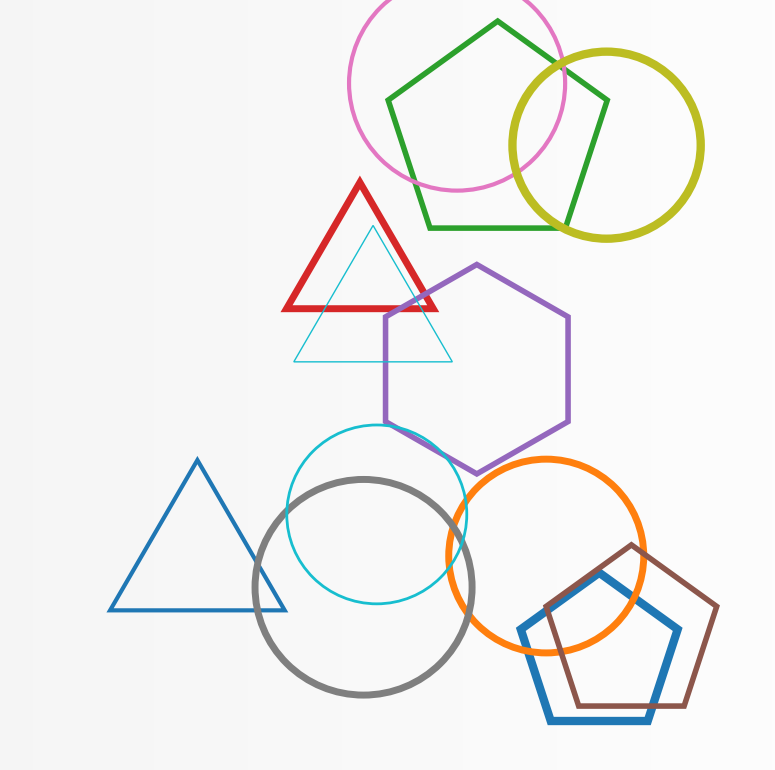[{"shape": "pentagon", "thickness": 3, "radius": 0.53, "center": [0.773, 0.15]}, {"shape": "triangle", "thickness": 1.5, "radius": 0.65, "center": [0.255, 0.272]}, {"shape": "circle", "thickness": 2.5, "radius": 0.63, "center": [0.705, 0.278]}, {"shape": "pentagon", "thickness": 2, "radius": 0.74, "center": [0.642, 0.824]}, {"shape": "triangle", "thickness": 2.5, "radius": 0.55, "center": [0.464, 0.654]}, {"shape": "hexagon", "thickness": 2, "radius": 0.68, "center": [0.615, 0.521]}, {"shape": "pentagon", "thickness": 2, "radius": 0.58, "center": [0.815, 0.177]}, {"shape": "circle", "thickness": 1.5, "radius": 0.7, "center": [0.59, 0.892]}, {"shape": "circle", "thickness": 2.5, "radius": 0.7, "center": [0.469, 0.237]}, {"shape": "circle", "thickness": 3, "radius": 0.61, "center": [0.783, 0.811]}, {"shape": "triangle", "thickness": 0.5, "radius": 0.59, "center": [0.481, 0.589]}, {"shape": "circle", "thickness": 1, "radius": 0.58, "center": [0.486, 0.332]}]